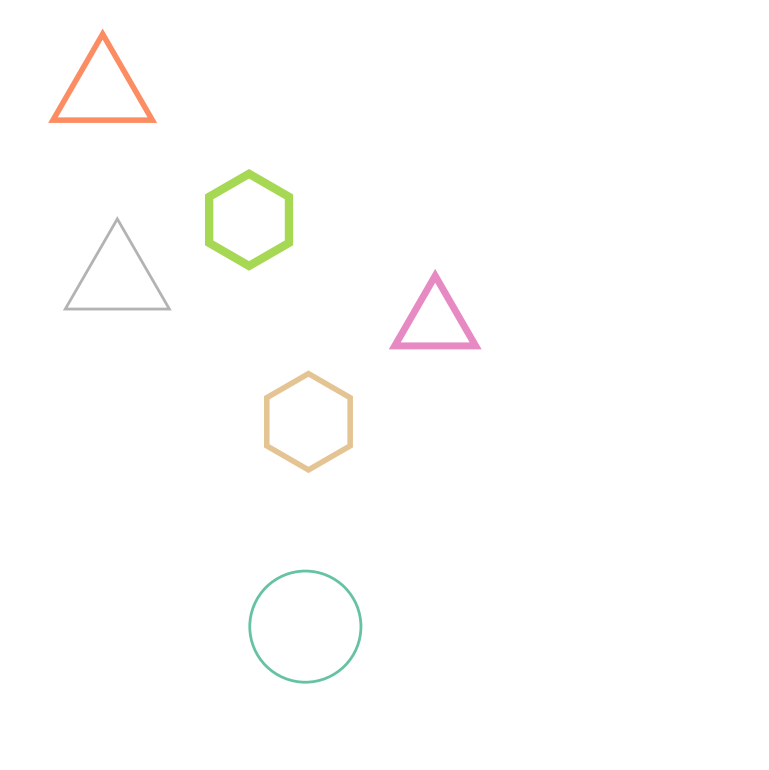[{"shape": "circle", "thickness": 1, "radius": 0.36, "center": [0.397, 0.186]}, {"shape": "triangle", "thickness": 2, "radius": 0.37, "center": [0.133, 0.881]}, {"shape": "triangle", "thickness": 2.5, "radius": 0.3, "center": [0.565, 0.581]}, {"shape": "hexagon", "thickness": 3, "radius": 0.3, "center": [0.323, 0.714]}, {"shape": "hexagon", "thickness": 2, "radius": 0.31, "center": [0.401, 0.452]}, {"shape": "triangle", "thickness": 1, "radius": 0.39, "center": [0.152, 0.638]}]